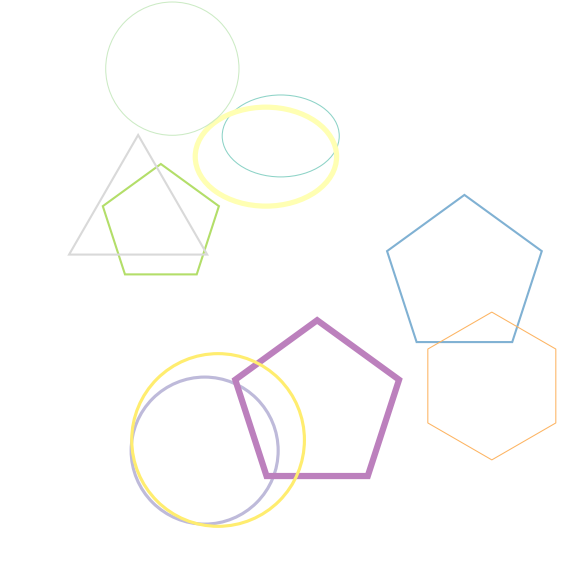[{"shape": "oval", "thickness": 0.5, "radius": 0.51, "center": [0.486, 0.764]}, {"shape": "oval", "thickness": 2.5, "radius": 0.61, "center": [0.46, 0.728]}, {"shape": "circle", "thickness": 1.5, "radius": 0.64, "center": [0.354, 0.219]}, {"shape": "pentagon", "thickness": 1, "radius": 0.7, "center": [0.804, 0.521]}, {"shape": "hexagon", "thickness": 0.5, "radius": 0.64, "center": [0.852, 0.331]}, {"shape": "pentagon", "thickness": 1, "radius": 0.53, "center": [0.279, 0.609]}, {"shape": "triangle", "thickness": 1, "radius": 0.69, "center": [0.239, 0.627]}, {"shape": "pentagon", "thickness": 3, "radius": 0.75, "center": [0.549, 0.295]}, {"shape": "circle", "thickness": 0.5, "radius": 0.58, "center": [0.298, 0.88]}, {"shape": "circle", "thickness": 1.5, "radius": 0.75, "center": [0.378, 0.237]}]